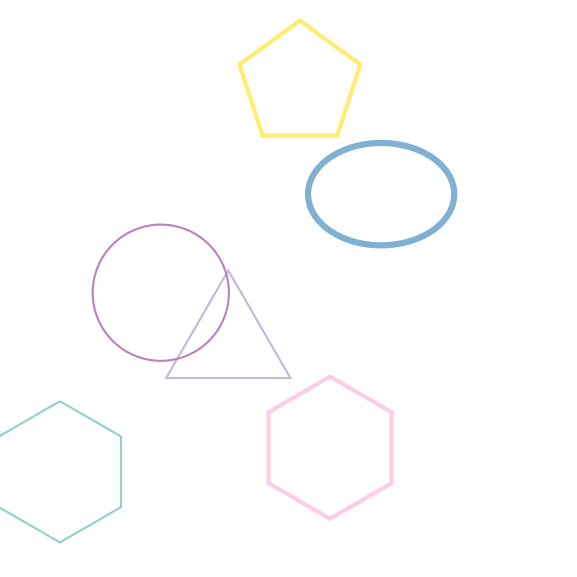[{"shape": "hexagon", "thickness": 1, "radius": 0.61, "center": [0.104, 0.182]}, {"shape": "triangle", "thickness": 1, "radius": 0.62, "center": [0.395, 0.407]}, {"shape": "oval", "thickness": 3, "radius": 0.63, "center": [0.66, 0.663]}, {"shape": "hexagon", "thickness": 2, "radius": 0.62, "center": [0.571, 0.224]}, {"shape": "circle", "thickness": 1, "radius": 0.59, "center": [0.278, 0.492]}, {"shape": "pentagon", "thickness": 2, "radius": 0.55, "center": [0.519, 0.853]}]